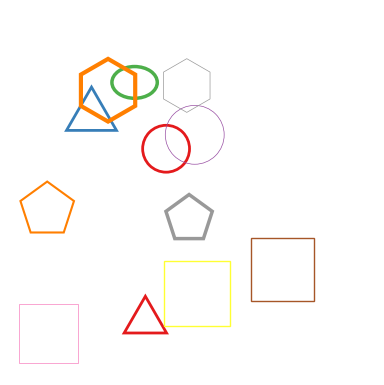[{"shape": "triangle", "thickness": 2, "radius": 0.32, "center": [0.378, 0.167]}, {"shape": "circle", "thickness": 2, "radius": 0.3, "center": [0.431, 0.614]}, {"shape": "triangle", "thickness": 2, "radius": 0.37, "center": [0.238, 0.699]}, {"shape": "oval", "thickness": 2.5, "radius": 0.29, "center": [0.35, 0.786]}, {"shape": "circle", "thickness": 0.5, "radius": 0.38, "center": [0.506, 0.65]}, {"shape": "hexagon", "thickness": 3, "radius": 0.41, "center": [0.281, 0.766]}, {"shape": "pentagon", "thickness": 1.5, "radius": 0.37, "center": [0.123, 0.455]}, {"shape": "square", "thickness": 1, "radius": 0.43, "center": [0.511, 0.237]}, {"shape": "square", "thickness": 1, "radius": 0.41, "center": [0.735, 0.3]}, {"shape": "square", "thickness": 0.5, "radius": 0.38, "center": [0.127, 0.133]}, {"shape": "pentagon", "thickness": 2.5, "radius": 0.32, "center": [0.491, 0.431]}, {"shape": "hexagon", "thickness": 0.5, "radius": 0.35, "center": [0.485, 0.778]}]